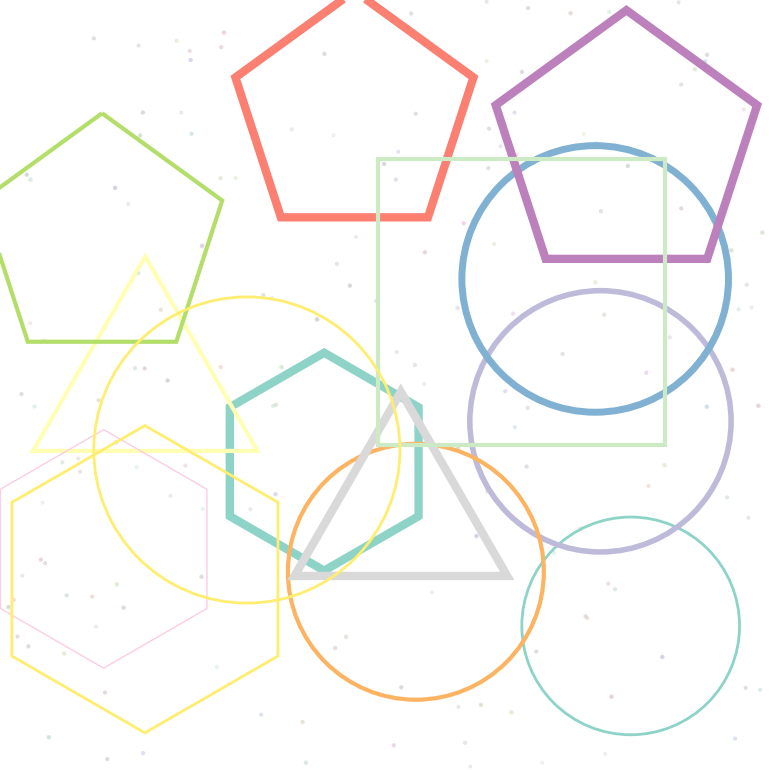[{"shape": "hexagon", "thickness": 3, "radius": 0.71, "center": [0.421, 0.4]}, {"shape": "circle", "thickness": 1, "radius": 0.71, "center": [0.819, 0.187]}, {"shape": "triangle", "thickness": 1.5, "radius": 0.84, "center": [0.189, 0.499]}, {"shape": "circle", "thickness": 2, "radius": 0.85, "center": [0.78, 0.453]}, {"shape": "pentagon", "thickness": 3, "radius": 0.81, "center": [0.46, 0.849]}, {"shape": "circle", "thickness": 2.5, "radius": 0.87, "center": [0.773, 0.638]}, {"shape": "circle", "thickness": 1.5, "radius": 0.83, "center": [0.54, 0.257]}, {"shape": "pentagon", "thickness": 1.5, "radius": 0.82, "center": [0.133, 0.689]}, {"shape": "hexagon", "thickness": 0.5, "radius": 0.77, "center": [0.135, 0.287]}, {"shape": "triangle", "thickness": 3, "radius": 0.8, "center": [0.521, 0.332]}, {"shape": "pentagon", "thickness": 3, "radius": 0.89, "center": [0.814, 0.808]}, {"shape": "square", "thickness": 1.5, "radius": 0.93, "center": [0.677, 0.608]}, {"shape": "circle", "thickness": 1, "radius": 0.99, "center": [0.321, 0.416]}, {"shape": "hexagon", "thickness": 1, "radius": 1.0, "center": [0.188, 0.248]}]